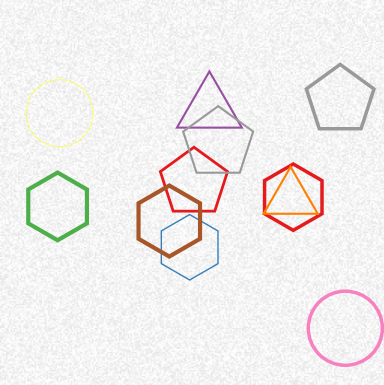[{"shape": "hexagon", "thickness": 2.5, "radius": 0.43, "center": [0.762, 0.488]}, {"shape": "pentagon", "thickness": 2, "radius": 0.46, "center": [0.504, 0.526]}, {"shape": "hexagon", "thickness": 1, "radius": 0.42, "center": [0.493, 0.358]}, {"shape": "hexagon", "thickness": 3, "radius": 0.44, "center": [0.15, 0.464]}, {"shape": "triangle", "thickness": 1.5, "radius": 0.49, "center": [0.544, 0.717]}, {"shape": "triangle", "thickness": 1.5, "radius": 0.41, "center": [0.755, 0.485]}, {"shape": "circle", "thickness": 0.5, "radius": 0.44, "center": [0.155, 0.706]}, {"shape": "hexagon", "thickness": 3, "radius": 0.46, "center": [0.44, 0.426]}, {"shape": "circle", "thickness": 2.5, "radius": 0.48, "center": [0.897, 0.147]}, {"shape": "pentagon", "thickness": 1.5, "radius": 0.48, "center": [0.567, 0.629]}, {"shape": "pentagon", "thickness": 2.5, "radius": 0.46, "center": [0.884, 0.74]}]